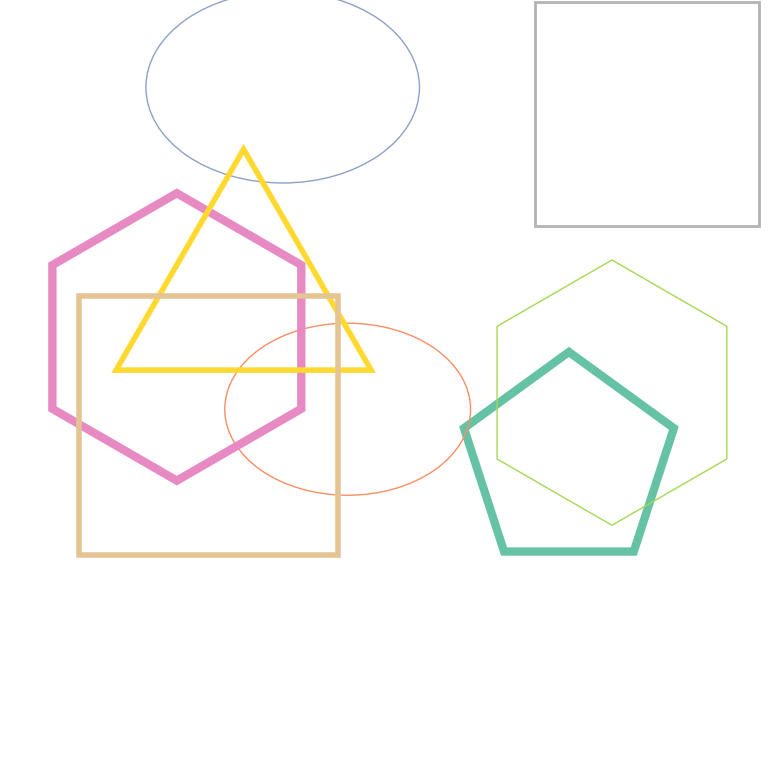[{"shape": "pentagon", "thickness": 3, "radius": 0.72, "center": [0.739, 0.4]}, {"shape": "oval", "thickness": 0.5, "radius": 0.8, "center": [0.452, 0.469]}, {"shape": "oval", "thickness": 0.5, "radius": 0.89, "center": [0.367, 0.887]}, {"shape": "hexagon", "thickness": 3, "radius": 0.93, "center": [0.23, 0.562]}, {"shape": "hexagon", "thickness": 0.5, "radius": 0.86, "center": [0.795, 0.49]}, {"shape": "triangle", "thickness": 2, "radius": 0.96, "center": [0.316, 0.615]}, {"shape": "square", "thickness": 2, "radius": 0.84, "center": [0.27, 0.448]}, {"shape": "square", "thickness": 1, "radius": 0.73, "center": [0.841, 0.852]}]